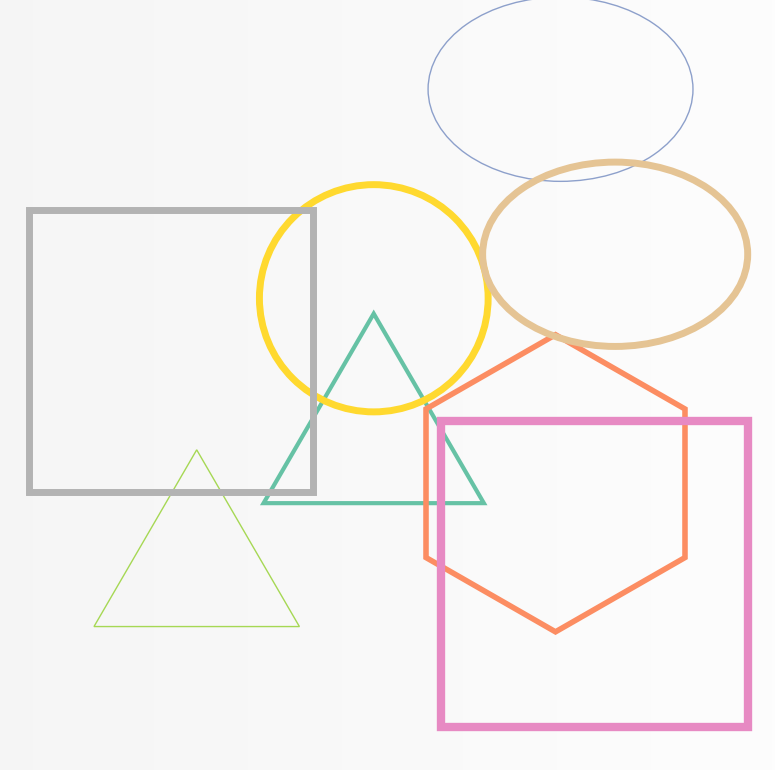[{"shape": "triangle", "thickness": 1.5, "radius": 0.82, "center": [0.482, 0.429]}, {"shape": "hexagon", "thickness": 2, "radius": 0.96, "center": [0.717, 0.372]}, {"shape": "oval", "thickness": 0.5, "radius": 0.85, "center": [0.723, 0.884]}, {"shape": "square", "thickness": 3, "radius": 0.99, "center": [0.767, 0.255]}, {"shape": "triangle", "thickness": 0.5, "radius": 0.77, "center": [0.254, 0.263]}, {"shape": "circle", "thickness": 2.5, "radius": 0.74, "center": [0.482, 0.613]}, {"shape": "oval", "thickness": 2.5, "radius": 0.86, "center": [0.794, 0.67]}, {"shape": "square", "thickness": 2.5, "radius": 0.92, "center": [0.22, 0.544]}]